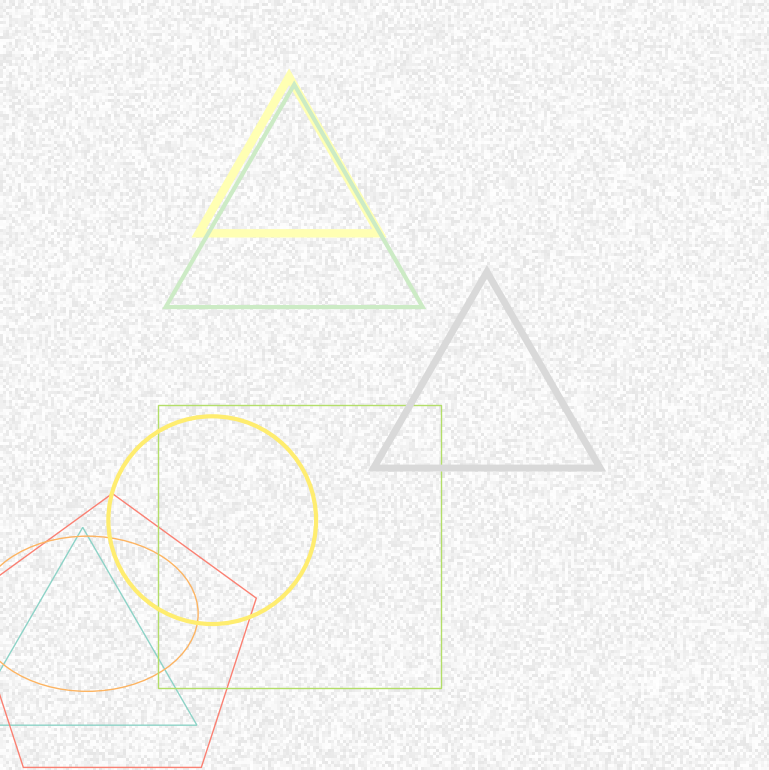[{"shape": "triangle", "thickness": 0.5, "radius": 0.86, "center": [0.107, 0.144]}, {"shape": "triangle", "thickness": 3, "radius": 0.68, "center": [0.375, 0.765]}, {"shape": "pentagon", "thickness": 0.5, "radius": 0.98, "center": [0.146, 0.162]}, {"shape": "oval", "thickness": 0.5, "radius": 0.72, "center": [0.113, 0.203]}, {"shape": "square", "thickness": 0.5, "radius": 0.92, "center": [0.389, 0.29]}, {"shape": "triangle", "thickness": 2.5, "radius": 0.85, "center": [0.632, 0.477]}, {"shape": "triangle", "thickness": 1.5, "radius": 0.96, "center": [0.382, 0.698]}, {"shape": "circle", "thickness": 1.5, "radius": 0.67, "center": [0.276, 0.324]}]